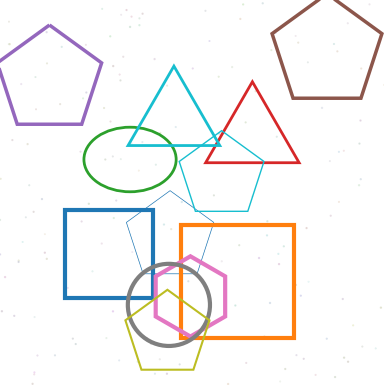[{"shape": "square", "thickness": 3, "radius": 0.57, "center": [0.283, 0.341]}, {"shape": "pentagon", "thickness": 0.5, "radius": 0.6, "center": [0.442, 0.385]}, {"shape": "square", "thickness": 3, "radius": 0.74, "center": [0.616, 0.268]}, {"shape": "oval", "thickness": 2, "radius": 0.6, "center": [0.338, 0.586]}, {"shape": "triangle", "thickness": 2, "radius": 0.7, "center": [0.656, 0.647]}, {"shape": "pentagon", "thickness": 2.5, "radius": 0.71, "center": [0.128, 0.793]}, {"shape": "pentagon", "thickness": 2.5, "radius": 0.75, "center": [0.849, 0.866]}, {"shape": "hexagon", "thickness": 3, "radius": 0.52, "center": [0.495, 0.23]}, {"shape": "circle", "thickness": 3, "radius": 0.53, "center": [0.439, 0.208]}, {"shape": "pentagon", "thickness": 1.5, "radius": 0.57, "center": [0.435, 0.133]}, {"shape": "triangle", "thickness": 2, "radius": 0.69, "center": [0.452, 0.691]}, {"shape": "pentagon", "thickness": 1, "radius": 0.58, "center": [0.576, 0.545]}]